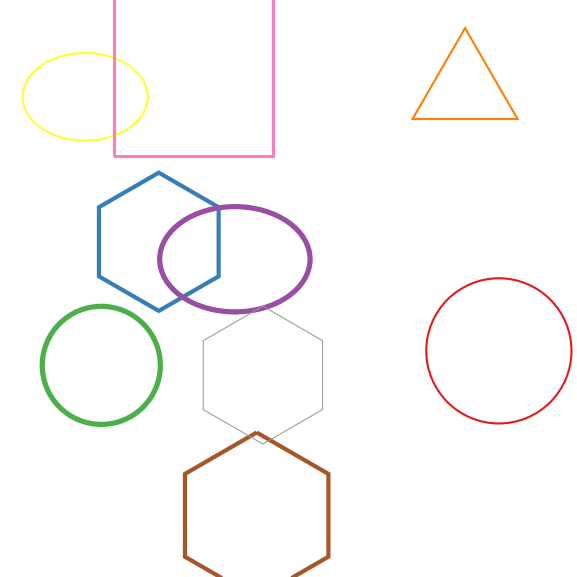[{"shape": "circle", "thickness": 1, "radius": 0.63, "center": [0.864, 0.392]}, {"shape": "hexagon", "thickness": 2, "radius": 0.6, "center": [0.275, 0.58]}, {"shape": "circle", "thickness": 2.5, "radius": 0.51, "center": [0.175, 0.366]}, {"shape": "oval", "thickness": 2.5, "radius": 0.65, "center": [0.407, 0.55]}, {"shape": "triangle", "thickness": 1, "radius": 0.53, "center": [0.805, 0.845]}, {"shape": "oval", "thickness": 1, "radius": 0.54, "center": [0.147, 0.831]}, {"shape": "hexagon", "thickness": 2, "radius": 0.72, "center": [0.444, 0.107]}, {"shape": "square", "thickness": 1.5, "radius": 0.69, "center": [0.334, 0.866]}, {"shape": "hexagon", "thickness": 0.5, "radius": 0.6, "center": [0.455, 0.35]}]